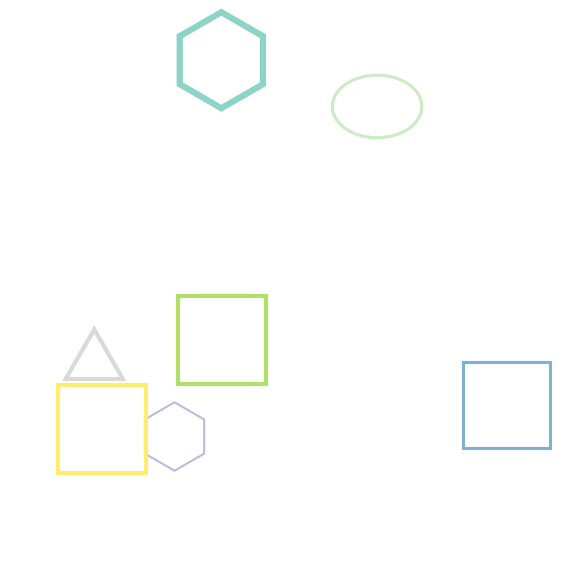[{"shape": "hexagon", "thickness": 3, "radius": 0.42, "center": [0.383, 0.895]}, {"shape": "hexagon", "thickness": 1, "radius": 0.3, "center": [0.302, 0.243]}, {"shape": "square", "thickness": 1.5, "radius": 0.37, "center": [0.877, 0.297]}, {"shape": "square", "thickness": 2, "radius": 0.38, "center": [0.384, 0.41]}, {"shape": "triangle", "thickness": 2, "radius": 0.29, "center": [0.163, 0.371]}, {"shape": "oval", "thickness": 1.5, "radius": 0.39, "center": [0.653, 0.815]}, {"shape": "square", "thickness": 2, "radius": 0.38, "center": [0.176, 0.257]}]